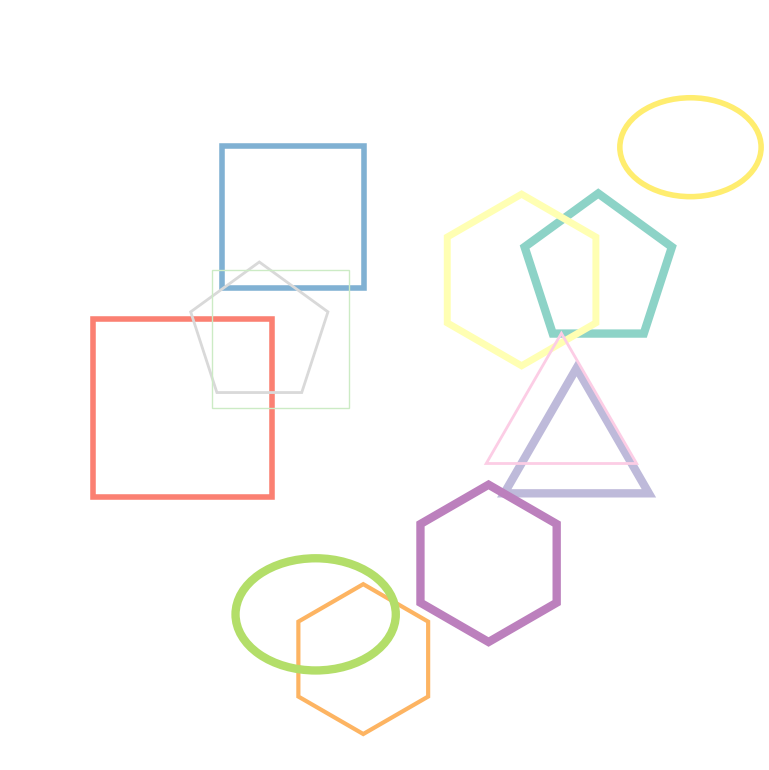[{"shape": "pentagon", "thickness": 3, "radius": 0.5, "center": [0.777, 0.648]}, {"shape": "hexagon", "thickness": 2.5, "radius": 0.56, "center": [0.677, 0.636]}, {"shape": "triangle", "thickness": 3, "radius": 0.54, "center": [0.749, 0.414]}, {"shape": "square", "thickness": 2, "radius": 0.58, "center": [0.237, 0.47]}, {"shape": "square", "thickness": 2, "radius": 0.46, "center": [0.381, 0.718]}, {"shape": "hexagon", "thickness": 1.5, "radius": 0.49, "center": [0.472, 0.144]}, {"shape": "oval", "thickness": 3, "radius": 0.52, "center": [0.41, 0.202]}, {"shape": "triangle", "thickness": 1, "radius": 0.56, "center": [0.729, 0.454]}, {"shape": "pentagon", "thickness": 1, "radius": 0.47, "center": [0.337, 0.566]}, {"shape": "hexagon", "thickness": 3, "radius": 0.51, "center": [0.635, 0.268]}, {"shape": "square", "thickness": 0.5, "radius": 0.45, "center": [0.364, 0.56]}, {"shape": "oval", "thickness": 2, "radius": 0.46, "center": [0.897, 0.809]}]